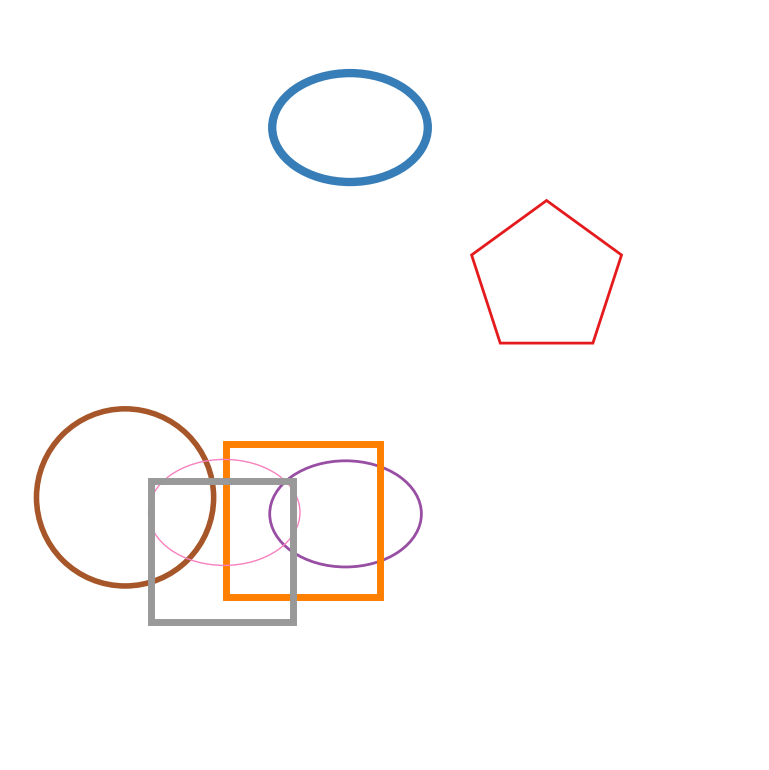[{"shape": "pentagon", "thickness": 1, "radius": 0.51, "center": [0.71, 0.637]}, {"shape": "oval", "thickness": 3, "radius": 0.51, "center": [0.455, 0.834]}, {"shape": "oval", "thickness": 1, "radius": 0.49, "center": [0.449, 0.333]}, {"shape": "square", "thickness": 2.5, "radius": 0.5, "center": [0.393, 0.324]}, {"shape": "circle", "thickness": 2, "radius": 0.58, "center": [0.162, 0.354]}, {"shape": "oval", "thickness": 0.5, "radius": 0.49, "center": [0.291, 0.335]}, {"shape": "square", "thickness": 2.5, "radius": 0.46, "center": [0.288, 0.283]}]